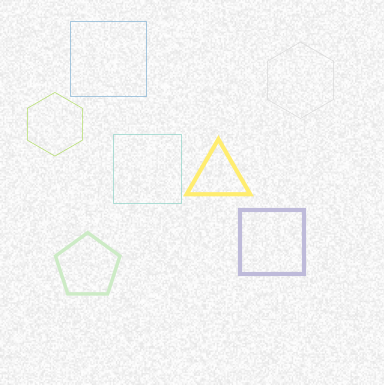[{"shape": "square", "thickness": 0.5, "radius": 0.44, "center": [0.383, 0.562]}, {"shape": "square", "thickness": 3, "radius": 0.42, "center": [0.707, 0.371]}, {"shape": "square", "thickness": 0.5, "radius": 0.49, "center": [0.28, 0.848]}, {"shape": "hexagon", "thickness": 0.5, "radius": 0.41, "center": [0.143, 0.677]}, {"shape": "hexagon", "thickness": 0.5, "radius": 0.5, "center": [0.78, 0.791]}, {"shape": "pentagon", "thickness": 2.5, "radius": 0.44, "center": [0.228, 0.308]}, {"shape": "triangle", "thickness": 3, "radius": 0.48, "center": [0.567, 0.543]}]